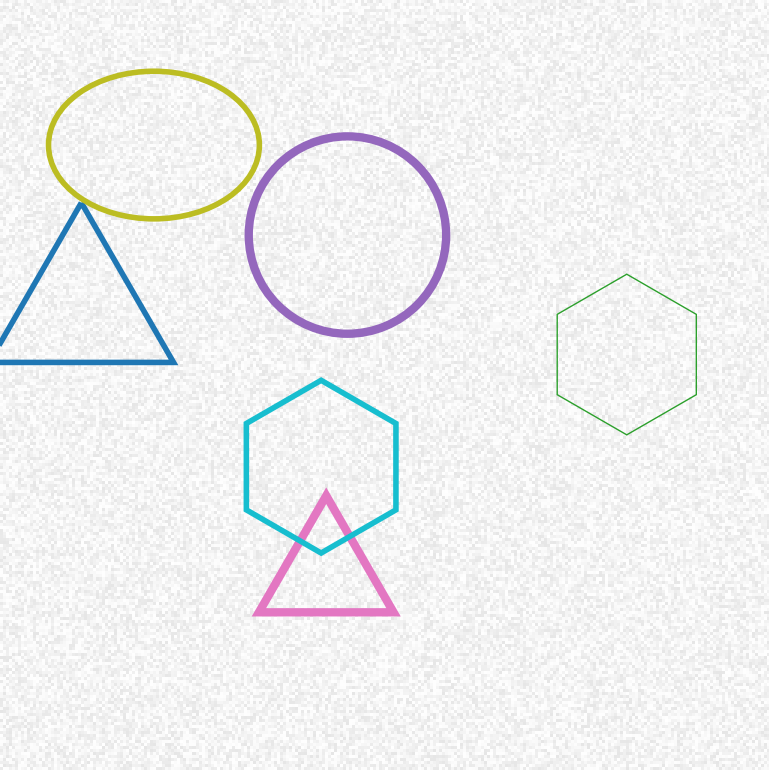[{"shape": "triangle", "thickness": 2, "radius": 0.69, "center": [0.106, 0.598]}, {"shape": "hexagon", "thickness": 0.5, "radius": 0.52, "center": [0.814, 0.54]}, {"shape": "circle", "thickness": 3, "radius": 0.64, "center": [0.451, 0.695]}, {"shape": "triangle", "thickness": 3, "radius": 0.5, "center": [0.424, 0.255]}, {"shape": "oval", "thickness": 2, "radius": 0.68, "center": [0.2, 0.812]}, {"shape": "hexagon", "thickness": 2, "radius": 0.56, "center": [0.417, 0.394]}]